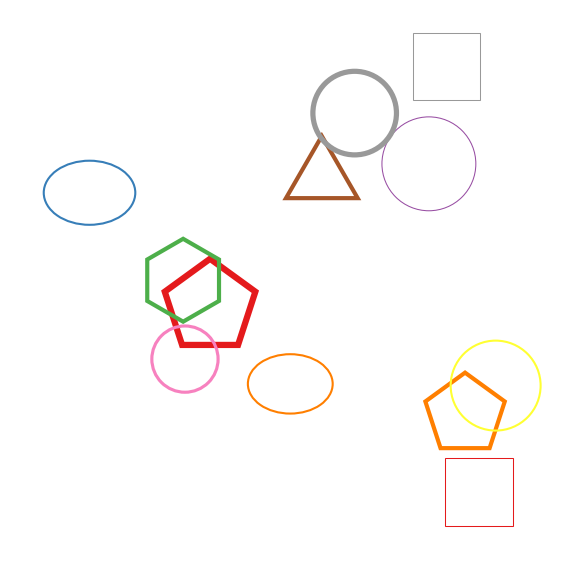[{"shape": "square", "thickness": 0.5, "radius": 0.29, "center": [0.83, 0.147]}, {"shape": "pentagon", "thickness": 3, "radius": 0.41, "center": [0.364, 0.469]}, {"shape": "oval", "thickness": 1, "radius": 0.4, "center": [0.155, 0.665]}, {"shape": "hexagon", "thickness": 2, "radius": 0.36, "center": [0.317, 0.514]}, {"shape": "circle", "thickness": 0.5, "radius": 0.41, "center": [0.743, 0.715]}, {"shape": "pentagon", "thickness": 2, "radius": 0.36, "center": [0.805, 0.282]}, {"shape": "oval", "thickness": 1, "radius": 0.37, "center": [0.503, 0.334]}, {"shape": "circle", "thickness": 1, "radius": 0.39, "center": [0.858, 0.331]}, {"shape": "triangle", "thickness": 2, "radius": 0.36, "center": [0.557, 0.692]}, {"shape": "circle", "thickness": 1.5, "radius": 0.29, "center": [0.32, 0.377]}, {"shape": "square", "thickness": 0.5, "radius": 0.29, "center": [0.773, 0.884]}, {"shape": "circle", "thickness": 2.5, "radius": 0.36, "center": [0.614, 0.803]}]